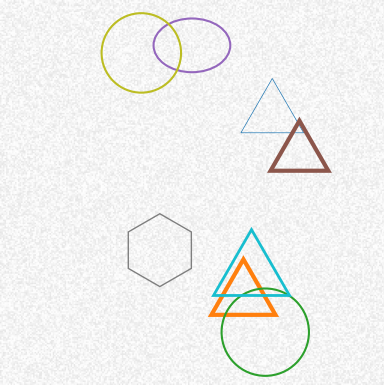[{"shape": "triangle", "thickness": 0.5, "radius": 0.47, "center": [0.707, 0.702]}, {"shape": "triangle", "thickness": 3, "radius": 0.48, "center": [0.632, 0.23]}, {"shape": "circle", "thickness": 1.5, "radius": 0.57, "center": [0.689, 0.137]}, {"shape": "oval", "thickness": 1.5, "radius": 0.5, "center": [0.498, 0.882]}, {"shape": "triangle", "thickness": 3, "radius": 0.43, "center": [0.778, 0.6]}, {"shape": "hexagon", "thickness": 1, "radius": 0.47, "center": [0.415, 0.35]}, {"shape": "circle", "thickness": 1.5, "radius": 0.52, "center": [0.367, 0.863]}, {"shape": "triangle", "thickness": 2, "radius": 0.57, "center": [0.653, 0.29]}]